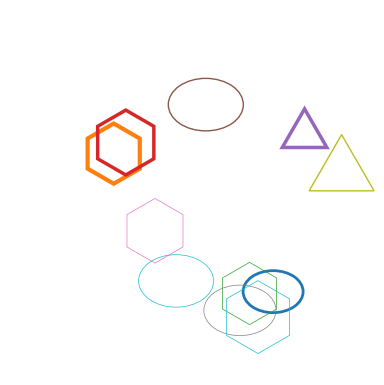[{"shape": "oval", "thickness": 2, "radius": 0.39, "center": [0.709, 0.242]}, {"shape": "hexagon", "thickness": 3, "radius": 0.39, "center": [0.295, 0.601]}, {"shape": "hexagon", "thickness": 0.5, "radius": 0.4, "center": [0.648, 0.238]}, {"shape": "hexagon", "thickness": 2.5, "radius": 0.42, "center": [0.327, 0.63]}, {"shape": "triangle", "thickness": 2.5, "radius": 0.33, "center": [0.791, 0.65]}, {"shape": "oval", "thickness": 1, "radius": 0.49, "center": [0.535, 0.728]}, {"shape": "hexagon", "thickness": 0.5, "radius": 0.42, "center": [0.403, 0.401]}, {"shape": "oval", "thickness": 0.5, "radius": 0.47, "center": [0.623, 0.194]}, {"shape": "triangle", "thickness": 1, "radius": 0.49, "center": [0.887, 0.553]}, {"shape": "hexagon", "thickness": 0.5, "radius": 0.47, "center": [0.67, 0.176]}, {"shape": "oval", "thickness": 0.5, "radius": 0.49, "center": [0.457, 0.27]}]